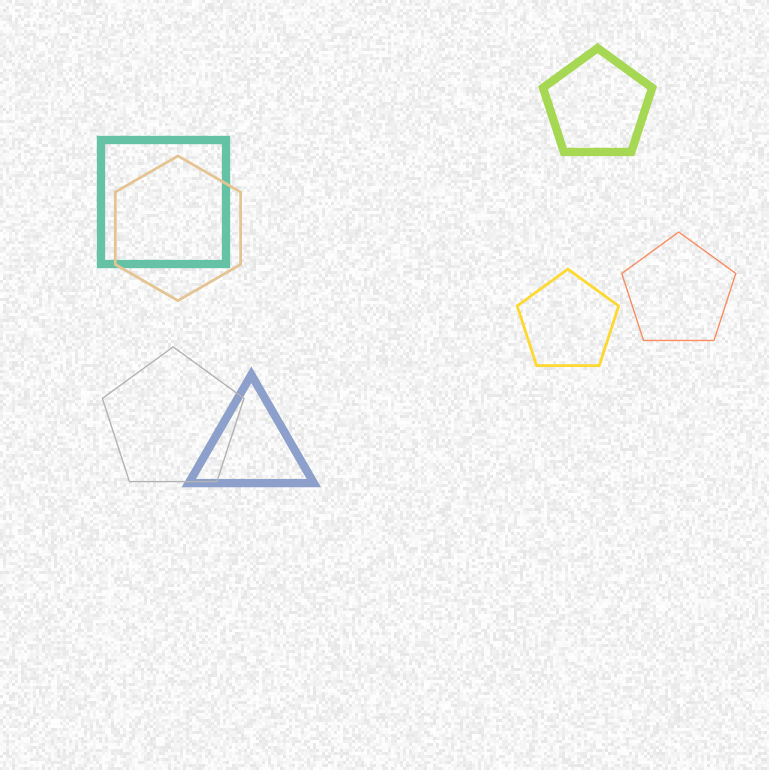[{"shape": "square", "thickness": 3, "radius": 0.41, "center": [0.213, 0.738]}, {"shape": "pentagon", "thickness": 0.5, "radius": 0.39, "center": [0.882, 0.621]}, {"shape": "triangle", "thickness": 3, "radius": 0.47, "center": [0.326, 0.42]}, {"shape": "pentagon", "thickness": 3, "radius": 0.37, "center": [0.776, 0.863]}, {"shape": "pentagon", "thickness": 1, "radius": 0.35, "center": [0.738, 0.581]}, {"shape": "hexagon", "thickness": 1, "radius": 0.47, "center": [0.231, 0.704]}, {"shape": "pentagon", "thickness": 0.5, "radius": 0.48, "center": [0.225, 0.453]}]